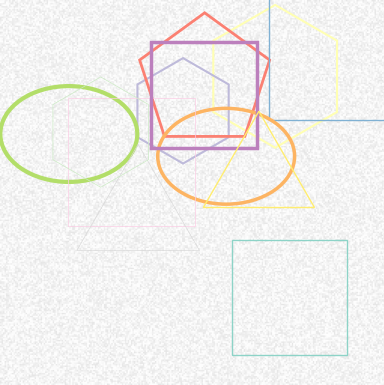[{"shape": "square", "thickness": 1, "radius": 0.75, "center": [0.753, 0.226]}, {"shape": "hexagon", "thickness": 1.5, "radius": 0.93, "center": [0.715, 0.802]}, {"shape": "hexagon", "thickness": 1.5, "radius": 0.68, "center": [0.475, 0.712]}, {"shape": "pentagon", "thickness": 2, "radius": 0.89, "center": [0.532, 0.789]}, {"shape": "square", "thickness": 1, "radius": 0.98, "center": [0.894, 0.883]}, {"shape": "oval", "thickness": 2.5, "radius": 0.89, "center": [0.587, 0.594]}, {"shape": "oval", "thickness": 3, "radius": 0.89, "center": [0.179, 0.652]}, {"shape": "square", "thickness": 0.5, "radius": 0.83, "center": [0.342, 0.579]}, {"shape": "triangle", "thickness": 0.5, "radius": 0.92, "center": [0.359, 0.441]}, {"shape": "square", "thickness": 2.5, "radius": 0.69, "center": [0.529, 0.752]}, {"shape": "hexagon", "thickness": 0.5, "radius": 0.72, "center": [0.262, 0.657]}, {"shape": "triangle", "thickness": 1, "radius": 0.83, "center": [0.672, 0.544]}]